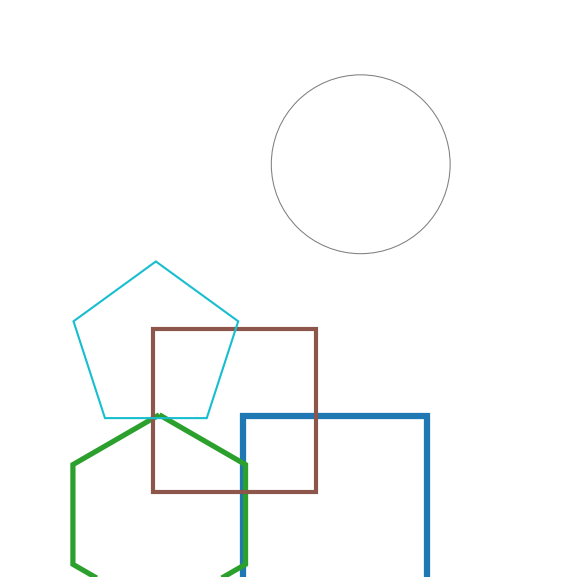[{"shape": "square", "thickness": 3, "radius": 0.79, "center": [0.58, 0.12]}, {"shape": "hexagon", "thickness": 2.5, "radius": 0.86, "center": [0.276, 0.108]}, {"shape": "square", "thickness": 2, "radius": 0.7, "center": [0.406, 0.288]}, {"shape": "circle", "thickness": 0.5, "radius": 0.77, "center": [0.625, 0.715]}, {"shape": "pentagon", "thickness": 1, "radius": 0.75, "center": [0.27, 0.396]}]